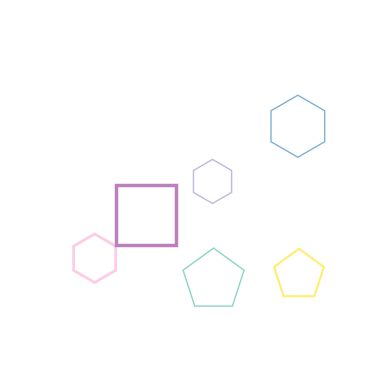[{"shape": "pentagon", "thickness": 1, "radius": 0.42, "center": [0.555, 0.272]}, {"shape": "hexagon", "thickness": 1, "radius": 0.29, "center": [0.552, 0.529]}, {"shape": "hexagon", "thickness": 1, "radius": 0.4, "center": [0.774, 0.672]}, {"shape": "hexagon", "thickness": 2, "radius": 0.32, "center": [0.246, 0.329]}, {"shape": "square", "thickness": 2.5, "radius": 0.39, "center": [0.379, 0.441]}, {"shape": "pentagon", "thickness": 1.5, "radius": 0.34, "center": [0.777, 0.286]}]